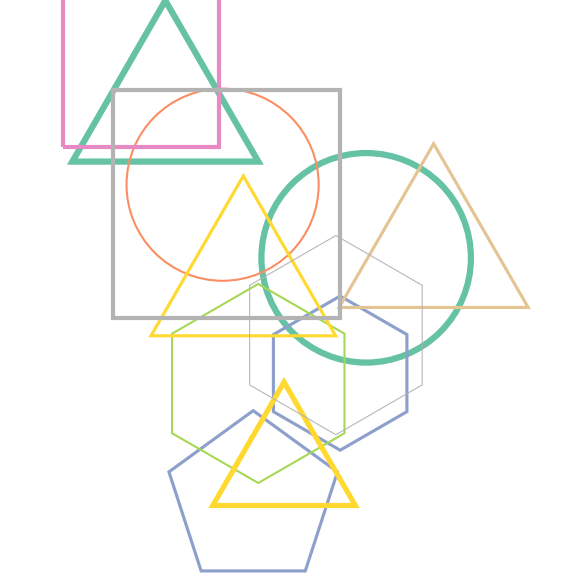[{"shape": "circle", "thickness": 3, "radius": 0.91, "center": [0.634, 0.553]}, {"shape": "triangle", "thickness": 3, "radius": 0.93, "center": [0.286, 0.812]}, {"shape": "circle", "thickness": 1, "radius": 0.83, "center": [0.385, 0.679]}, {"shape": "hexagon", "thickness": 1.5, "radius": 0.67, "center": [0.589, 0.353]}, {"shape": "pentagon", "thickness": 1.5, "radius": 0.77, "center": [0.438, 0.135]}, {"shape": "square", "thickness": 2, "radius": 0.68, "center": [0.244, 0.88]}, {"shape": "hexagon", "thickness": 1, "radius": 0.86, "center": [0.447, 0.335]}, {"shape": "triangle", "thickness": 2.5, "radius": 0.71, "center": [0.492, 0.195]}, {"shape": "triangle", "thickness": 1.5, "radius": 0.92, "center": [0.421, 0.51]}, {"shape": "triangle", "thickness": 1.5, "radius": 0.95, "center": [0.751, 0.561]}, {"shape": "hexagon", "thickness": 0.5, "radius": 0.86, "center": [0.582, 0.419]}, {"shape": "square", "thickness": 2, "radius": 0.99, "center": [0.392, 0.646]}]